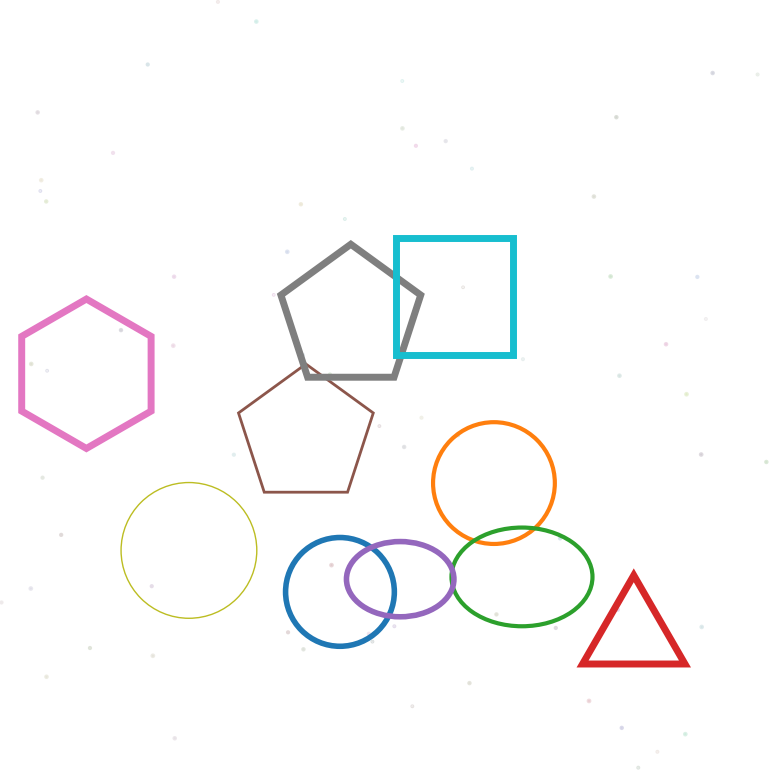[{"shape": "circle", "thickness": 2, "radius": 0.35, "center": [0.442, 0.231]}, {"shape": "circle", "thickness": 1.5, "radius": 0.4, "center": [0.641, 0.373]}, {"shape": "oval", "thickness": 1.5, "radius": 0.46, "center": [0.678, 0.251]}, {"shape": "triangle", "thickness": 2.5, "radius": 0.38, "center": [0.823, 0.176]}, {"shape": "oval", "thickness": 2, "radius": 0.35, "center": [0.52, 0.248]}, {"shape": "pentagon", "thickness": 1, "radius": 0.46, "center": [0.397, 0.435]}, {"shape": "hexagon", "thickness": 2.5, "radius": 0.49, "center": [0.112, 0.515]}, {"shape": "pentagon", "thickness": 2.5, "radius": 0.48, "center": [0.456, 0.587]}, {"shape": "circle", "thickness": 0.5, "radius": 0.44, "center": [0.245, 0.285]}, {"shape": "square", "thickness": 2.5, "radius": 0.38, "center": [0.59, 0.615]}]